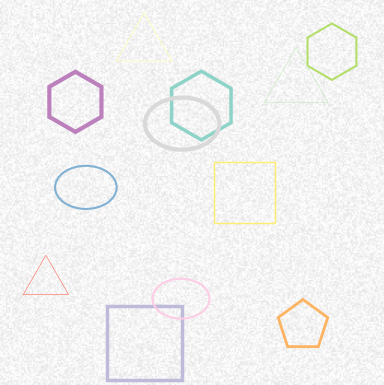[{"shape": "hexagon", "thickness": 2.5, "radius": 0.45, "center": [0.523, 0.726]}, {"shape": "triangle", "thickness": 0.5, "radius": 0.42, "center": [0.374, 0.883]}, {"shape": "square", "thickness": 2.5, "radius": 0.48, "center": [0.375, 0.109]}, {"shape": "triangle", "thickness": 0.5, "radius": 0.34, "center": [0.119, 0.269]}, {"shape": "oval", "thickness": 1.5, "radius": 0.4, "center": [0.223, 0.513]}, {"shape": "pentagon", "thickness": 2, "radius": 0.34, "center": [0.787, 0.154]}, {"shape": "hexagon", "thickness": 1.5, "radius": 0.37, "center": [0.862, 0.866]}, {"shape": "oval", "thickness": 1.5, "radius": 0.37, "center": [0.47, 0.224]}, {"shape": "oval", "thickness": 3, "radius": 0.48, "center": [0.473, 0.679]}, {"shape": "hexagon", "thickness": 3, "radius": 0.39, "center": [0.196, 0.735]}, {"shape": "triangle", "thickness": 0.5, "radius": 0.48, "center": [0.77, 0.782]}, {"shape": "square", "thickness": 1, "radius": 0.4, "center": [0.636, 0.501]}]